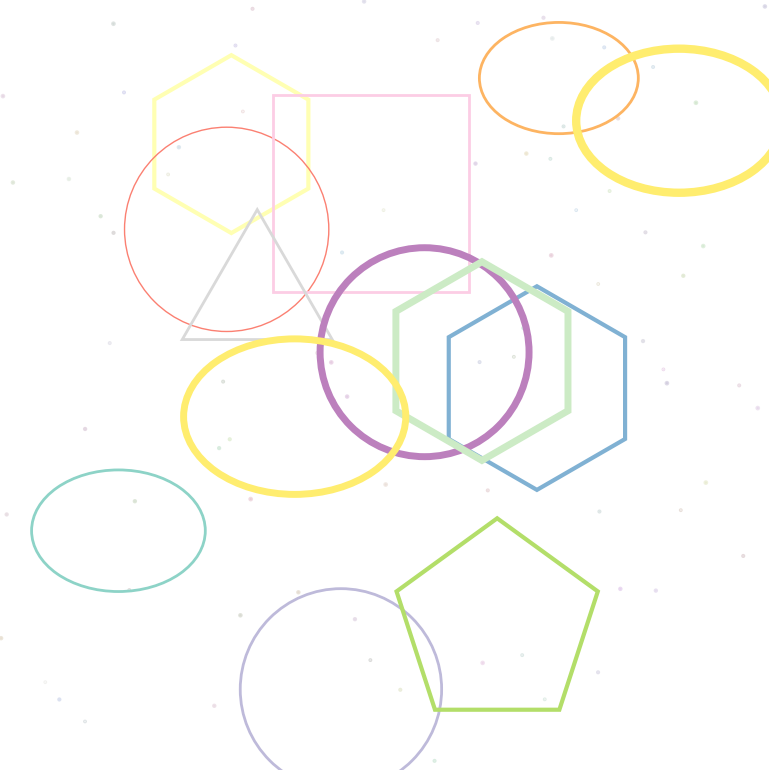[{"shape": "oval", "thickness": 1, "radius": 0.56, "center": [0.154, 0.311]}, {"shape": "hexagon", "thickness": 1.5, "radius": 0.58, "center": [0.3, 0.813]}, {"shape": "circle", "thickness": 1, "radius": 0.65, "center": [0.443, 0.105]}, {"shape": "circle", "thickness": 0.5, "radius": 0.66, "center": [0.294, 0.702]}, {"shape": "hexagon", "thickness": 1.5, "radius": 0.66, "center": [0.697, 0.496]}, {"shape": "oval", "thickness": 1, "radius": 0.52, "center": [0.726, 0.899]}, {"shape": "pentagon", "thickness": 1.5, "radius": 0.69, "center": [0.646, 0.189]}, {"shape": "square", "thickness": 1, "radius": 0.64, "center": [0.482, 0.749]}, {"shape": "triangle", "thickness": 1, "radius": 0.56, "center": [0.334, 0.615]}, {"shape": "circle", "thickness": 2.5, "radius": 0.68, "center": [0.551, 0.543]}, {"shape": "hexagon", "thickness": 2.5, "radius": 0.65, "center": [0.626, 0.531]}, {"shape": "oval", "thickness": 3, "radius": 0.67, "center": [0.882, 0.843]}, {"shape": "oval", "thickness": 2.5, "radius": 0.72, "center": [0.383, 0.459]}]